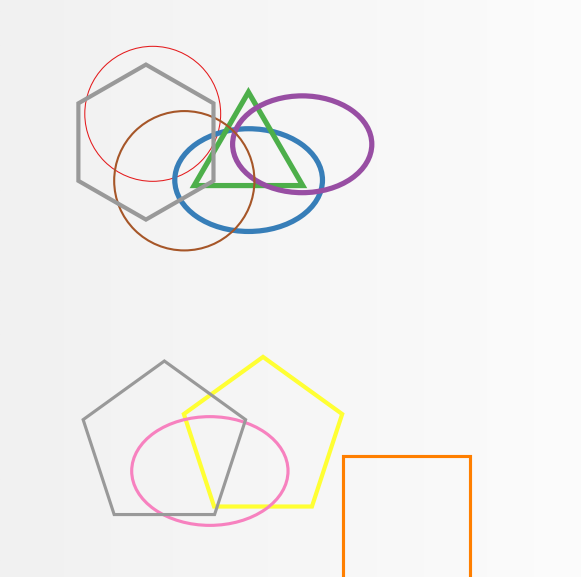[{"shape": "circle", "thickness": 0.5, "radius": 0.58, "center": [0.263, 0.802]}, {"shape": "oval", "thickness": 2.5, "radius": 0.64, "center": [0.428, 0.687]}, {"shape": "triangle", "thickness": 2.5, "radius": 0.54, "center": [0.427, 0.732]}, {"shape": "oval", "thickness": 2.5, "radius": 0.6, "center": [0.52, 0.749]}, {"shape": "square", "thickness": 1.5, "radius": 0.55, "center": [0.7, 0.101]}, {"shape": "pentagon", "thickness": 2, "radius": 0.72, "center": [0.453, 0.238]}, {"shape": "circle", "thickness": 1, "radius": 0.6, "center": [0.317, 0.686]}, {"shape": "oval", "thickness": 1.5, "radius": 0.67, "center": [0.361, 0.184]}, {"shape": "hexagon", "thickness": 2, "radius": 0.67, "center": [0.251, 0.753]}, {"shape": "pentagon", "thickness": 1.5, "radius": 0.73, "center": [0.283, 0.227]}]